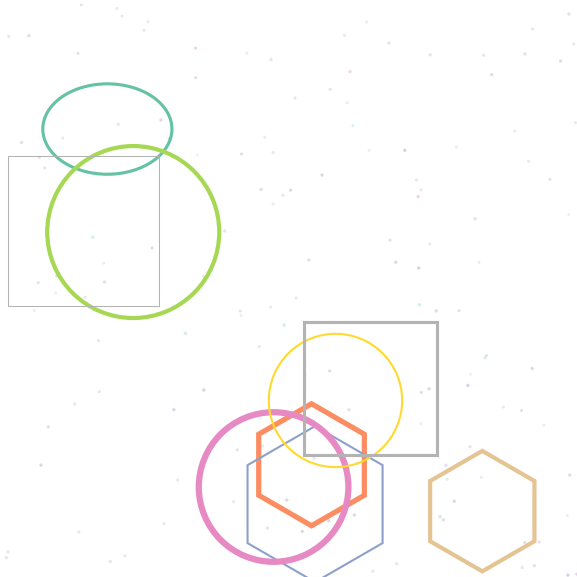[{"shape": "oval", "thickness": 1.5, "radius": 0.56, "center": [0.186, 0.776]}, {"shape": "hexagon", "thickness": 2.5, "radius": 0.53, "center": [0.539, 0.194]}, {"shape": "hexagon", "thickness": 1, "radius": 0.67, "center": [0.546, 0.126]}, {"shape": "circle", "thickness": 3, "radius": 0.65, "center": [0.474, 0.156]}, {"shape": "circle", "thickness": 2, "radius": 0.74, "center": [0.231, 0.597]}, {"shape": "circle", "thickness": 1, "radius": 0.58, "center": [0.581, 0.306]}, {"shape": "hexagon", "thickness": 2, "radius": 0.52, "center": [0.835, 0.114]}, {"shape": "square", "thickness": 1.5, "radius": 0.58, "center": [0.642, 0.327]}, {"shape": "square", "thickness": 0.5, "radius": 0.65, "center": [0.145, 0.599]}]